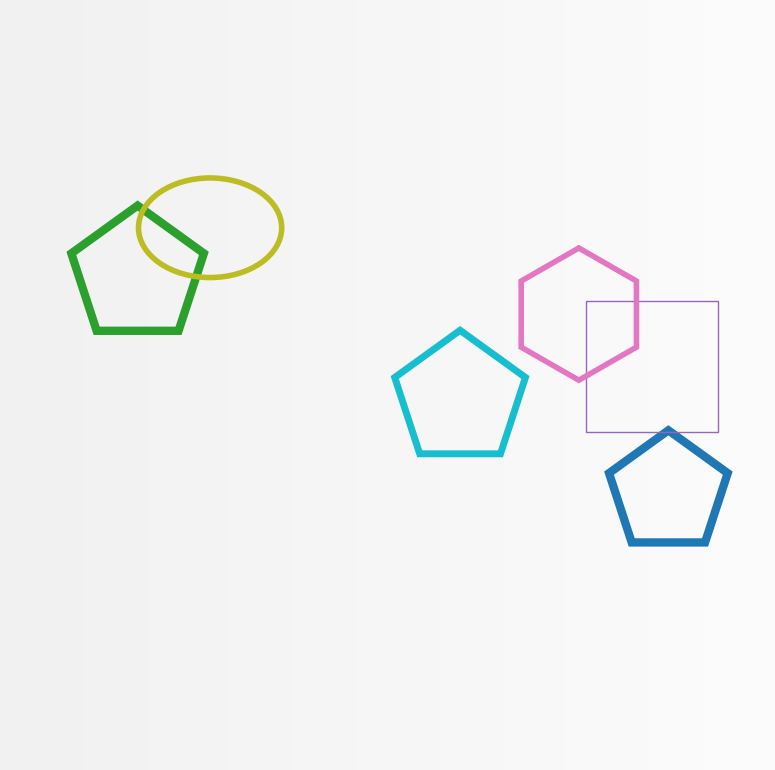[{"shape": "pentagon", "thickness": 3, "radius": 0.4, "center": [0.862, 0.361]}, {"shape": "pentagon", "thickness": 3, "radius": 0.45, "center": [0.178, 0.643]}, {"shape": "square", "thickness": 0.5, "radius": 0.43, "center": [0.841, 0.524]}, {"shape": "hexagon", "thickness": 2, "radius": 0.43, "center": [0.747, 0.592]}, {"shape": "oval", "thickness": 2, "radius": 0.46, "center": [0.271, 0.704]}, {"shape": "pentagon", "thickness": 2.5, "radius": 0.44, "center": [0.594, 0.482]}]